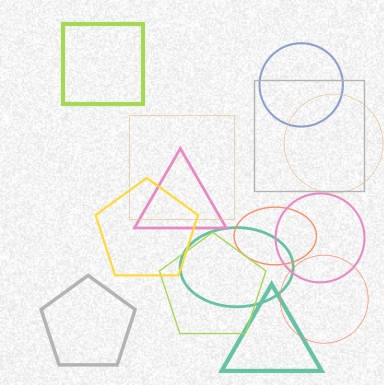[{"shape": "oval", "thickness": 2, "radius": 0.73, "center": [0.615, 0.306]}, {"shape": "triangle", "thickness": 3, "radius": 0.75, "center": [0.706, 0.112]}, {"shape": "oval", "thickness": 1, "radius": 0.54, "center": [0.715, 0.387]}, {"shape": "circle", "thickness": 0.5, "radius": 0.57, "center": [0.842, 0.223]}, {"shape": "circle", "thickness": 1.5, "radius": 0.54, "center": [0.782, 0.779]}, {"shape": "circle", "thickness": 1.5, "radius": 0.58, "center": [0.831, 0.382]}, {"shape": "triangle", "thickness": 2, "radius": 0.69, "center": [0.468, 0.477]}, {"shape": "pentagon", "thickness": 1, "radius": 0.73, "center": [0.552, 0.251]}, {"shape": "square", "thickness": 3, "radius": 0.52, "center": [0.268, 0.834]}, {"shape": "pentagon", "thickness": 1.5, "radius": 0.7, "center": [0.381, 0.398]}, {"shape": "circle", "thickness": 0.5, "radius": 0.64, "center": [0.866, 0.627]}, {"shape": "square", "thickness": 0.5, "radius": 0.68, "center": [0.471, 0.566]}, {"shape": "square", "thickness": 1, "radius": 0.72, "center": [0.803, 0.648]}, {"shape": "pentagon", "thickness": 2.5, "radius": 0.64, "center": [0.229, 0.156]}]